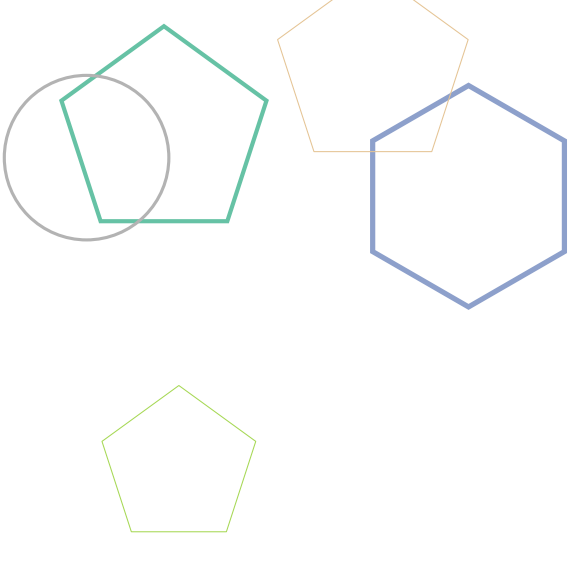[{"shape": "pentagon", "thickness": 2, "radius": 0.93, "center": [0.284, 0.767]}, {"shape": "hexagon", "thickness": 2.5, "radius": 0.96, "center": [0.811, 0.659]}, {"shape": "pentagon", "thickness": 0.5, "radius": 0.7, "center": [0.31, 0.192]}, {"shape": "pentagon", "thickness": 0.5, "radius": 0.87, "center": [0.646, 0.877]}, {"shape": "circle", "thickness": 1.5, "radius": 0.71, "center": [0.15, 0.726]}]